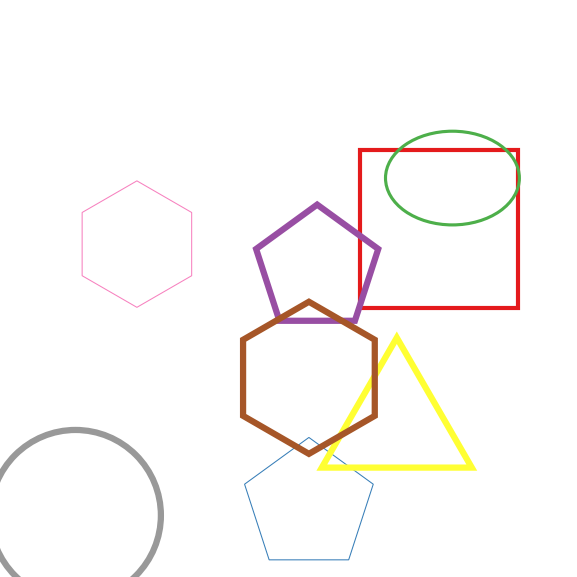[{"shape": "square", "thickness": 2, "radius": 0.69, "center": [0.76, 0.603]}, {"shape": "pentagon", "thickness": 0.5, "radius": 0.59, "center": [0.535, 0.124]}, {"shape": "oval", "thickness": 1.5, "radius": 0.58, "center": [0.783, 0.691]}, {"shape": "pentagon", "thickness": 3, "radius": 0.56, "center": [0.549, 0.534]}, {"shape": "triangle", "thickness": 3, "radius": 0.75, "center": [0.687, 0.264]}, {"shape": "hexagon", "thickness": 3, "radius": 0.66, "center": [0.535, 0.345]}, {"shape": "hexagon", "thickness": 0.5, "radius": 0.55, "center": [0.237, 0.576]}, {"shape": "circle", "thickness": 3, "radius": 0.74, "center": [0.131, 0.107]}]